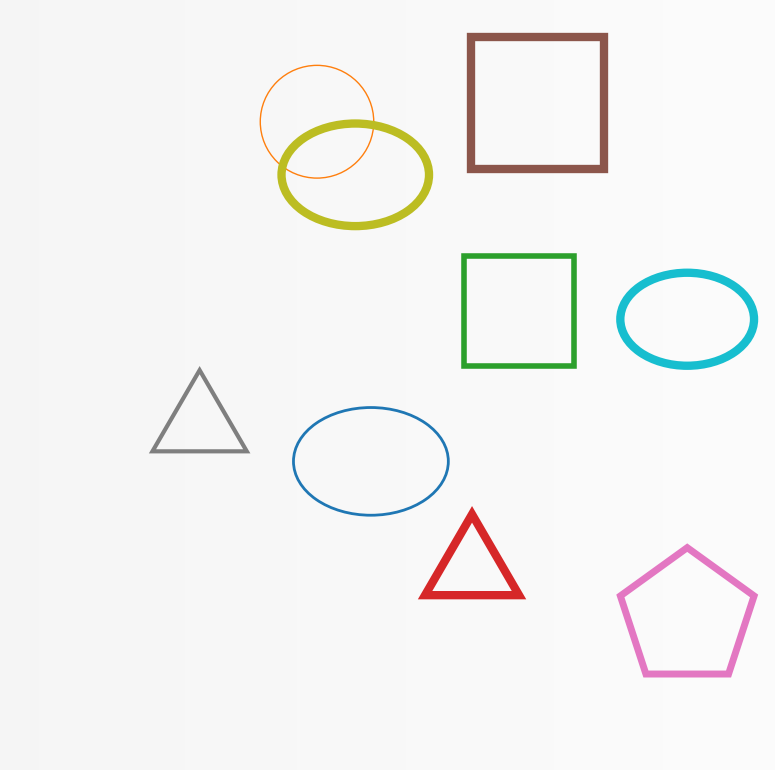[{"shape": "oval", "thickness": 1, "radius": 0.5, "center": [0.479, 0.401]}, {"shape": "circle", "thickness": 0.5, "radius": 0.37, "center": [0.409, 0.842]}, {"shape": "square", "thickness": 2, "radius": 0.36, "center": [0.67, 0.596]}, {"shape": "triangle", "thickness": 3, "radius": 0.35, "center": [0.609, 0.262]}, {"shape": "square", "thickness": 3, "radius": 0.43, "center": [0.694, 0.866]}, {"shape": "pentagon", "thickness": 2.5, "radius": 0.45, "center": [0.887, 0.198]}, {"shape": "triangle", "thickness": 1.5, "radius": 0.35, "center": [0.258, 0.449]}, {"shape": "oval", "thickness": 3, "radius": 0.48, "center": [0.458, 0.773]}, {"shape": "oval", "thickness": 3, "radius": 0.43, "center": [0.887, 0.585]}]